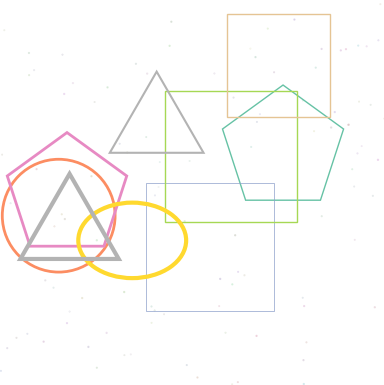[{"shape": "pentagon", "thickness": 1, "radius": 0.83, "center": [0.735, 0.614]}, {"shape": "circle", "thickness": 2, "radius": 0.73, "center": [0.152, 0.44]}, {"shape": "square", "thickness": 0.5, "radius": 0.83, "center": [0.546, 0.359]}, {"shape": "pentagon", "thickness": 2, "radius": 0.82, "center": [0.174, 0.493]}, {"shape": "square", "thickness": 1, "radius": 0.85, "center": [0.6, 0.593]}, {"shape": "oval", "thickness": 3, "radius": 0.7, "center": [0.343, 0.376]}, {"shape": "square", "thickness": 1, "radius": 0.67, "center": [0.722, 0.83]}, {"shape": "triangle", "thickness": 1.5, "radius": 0.7, "center": [0.407, 0.673]}, {"shape": "triangle", "thickness": 3, "radius": 0.74, "center": [0.181, 0.401]}]